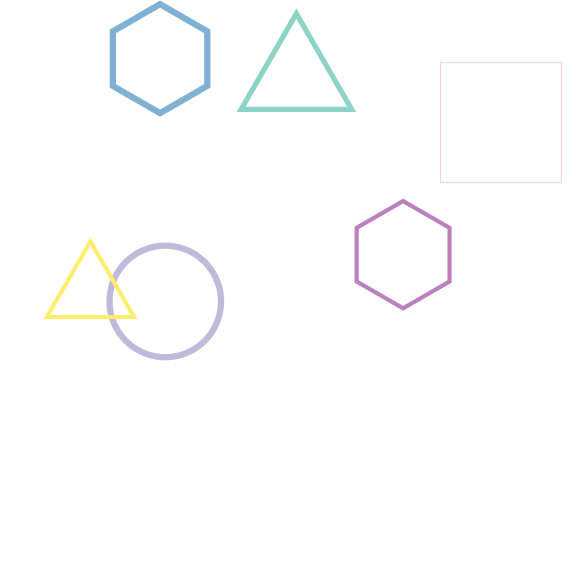[{"shape": "triangle", "thickness": 2.5, "radius": 0.55, "center": [0.513, 0.865]}, {"shape": "circle", "thickness": 3, "radius": 0.48, "center": [0.286, 0.477]}, {"shape": "hexagon", "thickness": 3, "radius": 0.47, "center": [0.277, 0.898]}, {"shape": "square", "thickness": 0.5, "radius": 0.52, "center": [0.867, 0.788]}, {"shape": "hexagon", "thickness": 2, "radius": 0.46, "center": [0.698, 0.558]}, {"shape": "triangle", "thickness": 2, "radius": 0.44, "center": [0.157, 0.494]}]